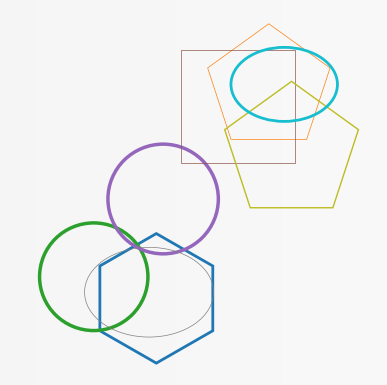[{"shape": "hexagon", "thickness": 2, "radius": 0.84, "center": [0.403, 0.225]}, {"shape": "pentagon", "thickness": 0.5, "radius": 0.83, "center": [0.694, 0.772]}, {"shape": "circle", "thickness": 2.5, "radius": 0.7, "center": [0.242, 0.281]}, {"shape": "circle", "thickness": 2.5, "radius": 0.71, "center": [0.421, 0.483]}, {"shape": "square", "thickness": 0.5, "radius": 0.73, "center": [0.615, 0.723]}, {"shape": "oval", "thickness": 0.5, "radius": 0.83, "center": [0.385, 0.241]}, {"shape": "pentagon", "thickness": 1, "radius": 0.91, "center": [0.752, 0.607]}, {"shape": "oval", "thickness": 2, "radius": 0.69, "center": [0.733, 0.781]}]